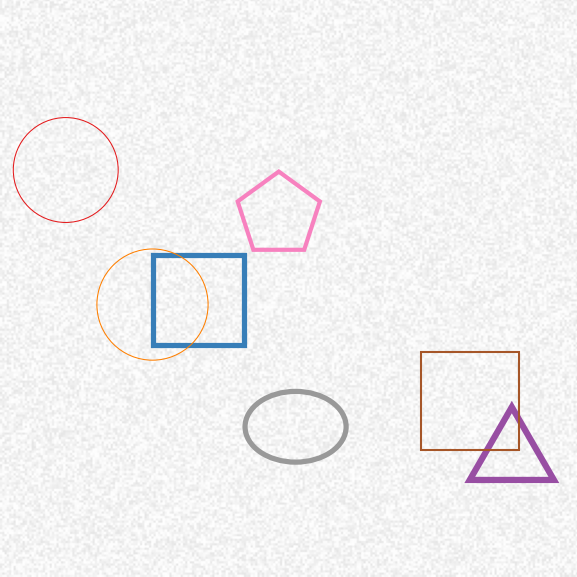[{"shape": "circle", "thickness": 0.5, "radius": 0.45, "center": [0.114, 0.705]}, {"shape": "square", "thickness": 2.5, "radius": 0.39, "center": [0.344, 0.48]}, {"shape": "triangle", "thickness": 3, "radius": 0.42, "center": [0.886, 0.21]}, {"shape": "circle", "thickness": 0.5, "radius": 0.48, "center": [0.264, 0.472]}, {"shape": "square", "thickness": 1, "radius": 0.43, "center": [0.814, 0.305]}, {"shape": "pentagon", "thickness": 2, "radius": 0.37, "center": [0.483, 0.627]}, {"shape": "oval", "thickness": 2.5, "radius": 0.44, "center": [0.512, 0.26]}]